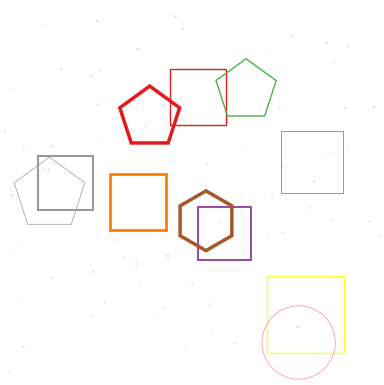[{"shape": "pentagon", "thickness": 2.5, "radius": 0.41, "center": [0.389, 0.695]}, {"shape": "square", "thickness": 1, "radius": 0.36, "center": [0.513, 0.748]}, {"shape": "square", "thickness": 0.5, "radius": 0.41, "center": [0.811, 0.579]}, {"shape": "pentagon", "thickness": 1, "radius": 0.41, "center": [0.639, 0.765]}, {"shape": "square", "thickness": 1.5, "radius": 0.35, "center": [0.584, 0.393]}, {"shape": "square", "thickness": 2, "radius": 0.36, "center": [0.359, 0.476]}, {"shape": "square", "thickness": 1, "radius": 0.5, "center": [0.793, 0.183]}, {"shape": "hexagon", "thickness": 2.5, "radius": 0.39, "center": [0.535, 0.427]}, {"shape": "circle", "thickness": 0.5, "radius": 0.48, "center": [0.776, 0.11]}, {"shape": "square", "thickness": 1.5, "radius": 0.35, "center": [0.17, 0.524]}, {"shape": "pentagon", "thickness": 0.5, "radius": 0.48, "center": [0.128, 0.496]}]